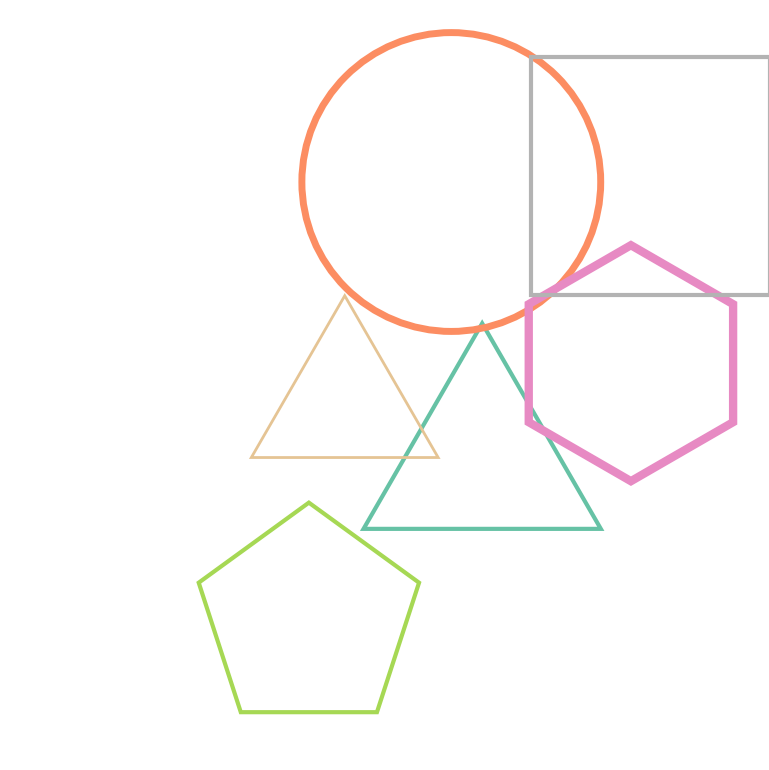[{"shape": "triangle", "thickness": 1.5, "radius": 0.89, "center": [0.626, 0.402]}, {"shape": "circle", "thickness": 2.5, "radius": 0.97, "center": [0.586, 0.764]}, {"shape": "hexagon", "thickness": 3, "radius": 0.77, "center": [0.819, 0.528]}, {"shape": "pentagon", "thickness": 1.5, "radius": 0.75, "center": [0.401, 0.197]}, {"shape": "triangle", "thickness": 1, "radius": 0.7, "center": [0.448, 0.476]}, {"shape": "square", "thickness": 1.5, "radius": 0.78, "center": [0.844, 0.771]}]